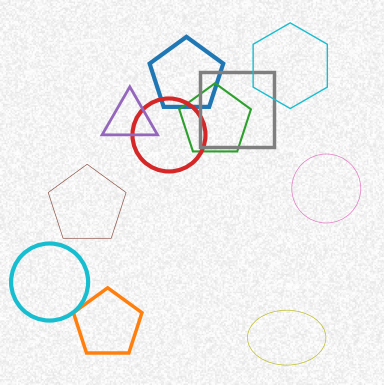[{"shape": "pentagon", "thickness": 3, "radius": 0.5, "center": [0.484, 0.804]}, {"shape": "pentagon", "thickness": 2.5, "radius": 0.47, "center": [0.28, 0.159]}, {"shape": "pentagon", "thickness": 1.5, "radius": 0.49, "center": [0.559, 0.686]}, {"shape": "circle", "thickness": 3, "radius": 0.47, "center": [0.439, 0.649]}, {"shape": "triangle", "thickness": 2, "radius": 0.42, "center": [0.337, 0.691]}, {"shape": "pentagon", "thickness": 0.5, "radius": 0.53, "center": [0.226, 0.467]}, {"shape": "circle", "thickness": 0.5, "radius": 0.45, "center": [0.847, 0.51]}, {"shape": "square", "thickness": 2.5, "radius": 0.49, "center": [0.615, 0.715]}, {"shape": "oval", "thickness": 0.5, "radius": 0.51, "center": [0.745, 0.123]}, {"shape": "hexagon", "thickness": 1, "radius": 0.56, "center": [0.754, 0.829]}, {"shape": "circle", "thickness": 3, "radius": 0.5, "center": [0.129, 0.267]}]